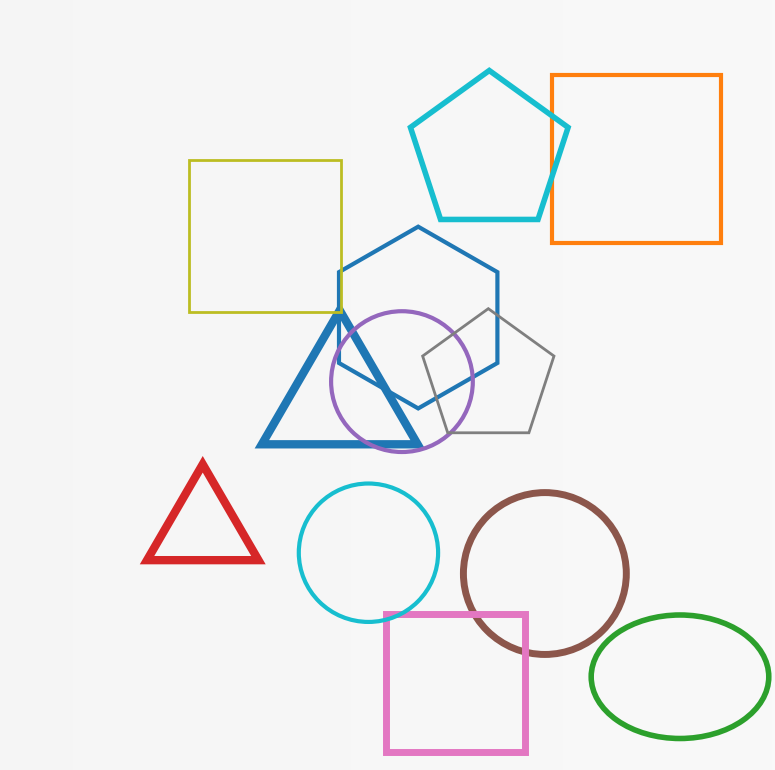[{"shape": "hexagon", "thickness": 1.5, "radius": 0.59, "center": [0.54, 0.588]}, {"shape": "triangle", "thickness": 3, "radius": 0.58, "center": [0.438, 0.481]}, {"shape": "square", "thickness": 1.5, "radius": 0.55, "center": [0.821, 0.793]}, {"shape": "oval", "thickness": 2, "radius": 0.57, "center": [0.877, 0.121]}, {"shape": "triangle", "thickness": 3, "radius": 0.42, "center": [0.262, 0.314]}, {"shape": "circle", "thickness": 1.5, "radius": 0.46, "center": [0.519, 0.504]}, {"shape": "circle", "thickness": 2.5, "radius": 0.53, "center": [0.703, 0.255]}, {"shape": "square", "thickness": 2.5, "radius": 0.45, "center": [0.588, 0.113]}, {"shape": "pentagon", "thickness": 1, "radius": 0.45, "center": [0.63, 0.51]}, {"shape": "square", "thickness": 1, "radius": 0.49, "center": [0.342, 0.693]}, {"shape": "circle", "thickness": 1.5, "radius": 0.45, "center": [0.475, 0.282]}, {"shape": "pentagon", "thickness": 2, "radius": 0.53, "center": [0.631, 0.802]}]